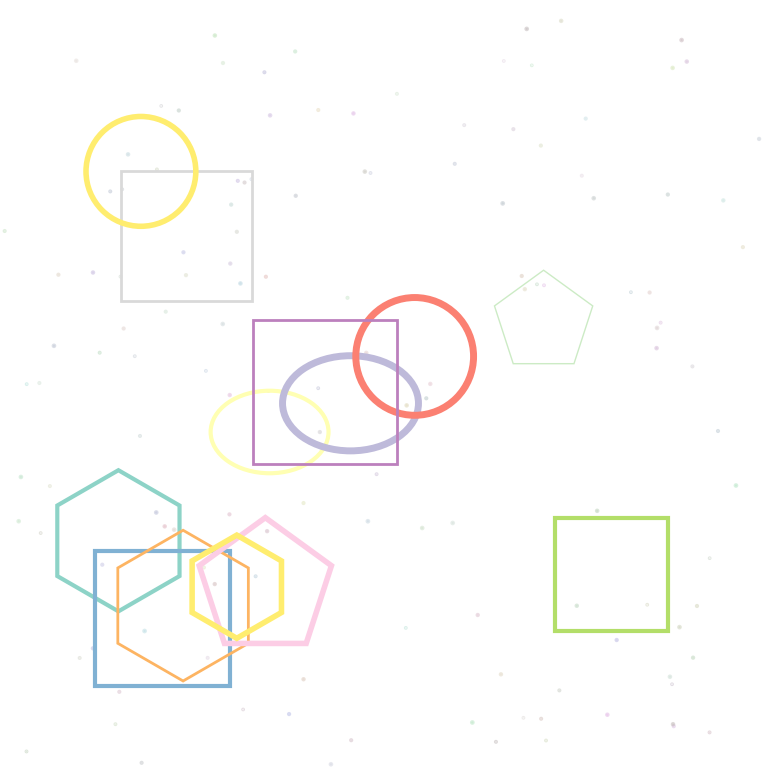[{"shape": "hexagon", "thickness": 1.5, "radius": 0.46, "center": [0.154, 0.298]}, {"shape": "oval", "thickness": 1.5, "radius": 0.38, "center": [0.35, 0.439]}, {"shape": "oval", "thickness": 2.5, "radius": 0.44, "center": [0.455, 0.476]}, {"shape": "circle", "thickness": 2.5, "radius": 0.38, "center": [0.539, 0.537]}, {"shape": "square", "thickness": 1.5, "radius": 0.44, "center": [0.211, 0.197]}, {"shape": "hexagon", "thickness": 1, "radius": 0.49, "center": [0.238, 0.213]}, {"shape": "square", "thickness": 1.5, "radius": 0.37, "center": [0.794, 0.254]}, {"shape": "pentagon", "thickness": 2, "radius": 0.45, "center": [0.345, 0.237]}, {"shape": "square", "thickness": 1, "radius": 0.42, "center": [0.242, 0.693]}, {"shape": "square", "thickness": 1, "radius": 0.47, "center": [0.422, 0.491]}, {"shape": "pentagon", "thickness": 0.5, "radius": 0.34, "center": [0.706, 0.582]}, {"shape": "circle", "thickness": 2, "radius": 0.36, "center": [0.183, 0.777]}, {"shape": "hexagon", "thickness": 2, "radius": 0.34, "center": [0.308, 0.238]}]